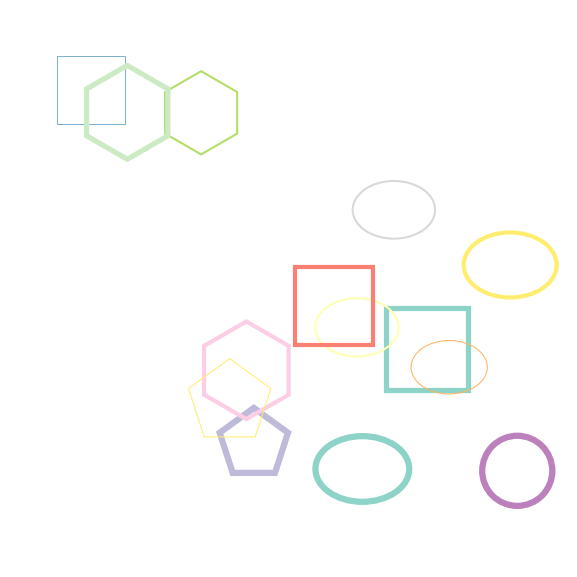[{"shape": "oval", "thickness": 3, "radius": 0.41, "center": [0.627, 0.187]}, {"shape": "square", "thickness": 2.5, "radius": 0.35, "center": [0.739, 0.395]}, {"shape": "oval", "thickness": 1, "radius": 0.36, "center": [0.618, 0.432]}, {"shape": "pentagon", "thickness": 3, "radius": 0.31, "center": [0.44, 0.231]}, {"shape": "square", "thickness": 2, "radius": 0.34, "center": [0.578, 0.47]}, {"shape": "square", "thickness": 0.5, "radius": 0.3, "center": [0.158, 0.843]}, {"shape": "oval", "thickness": 0.5, "radius": 0.33, "center": [0.778, 0.363]}, {"shape": "hexagon", "thickness": 1, "radius": 0.36, "center": [0.348, 0.804]}, {"shape": "hexagon", "thickness": 2, "radius": 0.42, "center": [0.427, 0.358]}, {"shape": "oval", "thickness": 1, "radius": 0.36, "center": [0.682, 0.636]}, {"shape": "circle", "thickness": 3, "radius": 0.3, "center": [0.896, 0.184]}, {"shape": "hexagon", "thickness": 2.5, "radius": 0.41, "center": [0.22, 0.805]}, {"shape": "oval", "thickness": 2, "radius": 0.4, "center": [0.883, 0.54]}, {"shape": "pentagon", "thickness": 0.5, "radius": 0.37, "center": [0.398, 0.303]}]